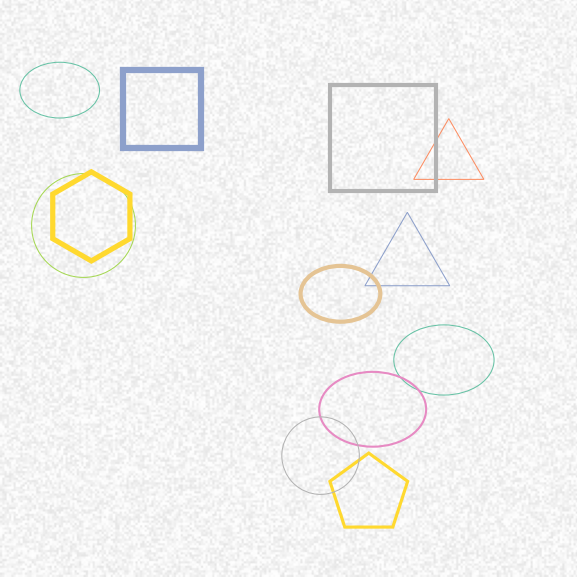[{"shape": "oval", "thickness": 0.5, "radius": 0.34, "center": [0.103, 0.843]}, {"shape": "oval", "thickness": 0.5, "radius": 0.43, "center": [0.769, 0.376]}, {"shape": "triangle", "thickness": 0.5, "radius": 0.35, "center": [0.777, 0.724]}, {"shape": "square", "thickness": 3, "radius": 0.34, "center": [0.281, 0.81]}, {"shape": "triangle", "thickness": 0.5, "radius": 0.42, "center": [0.705, 0.547]}, {"shape": "oval", "thickness": 1, "radius": 0.46, "center": [0.645, 0.29]}, {"shape": "circle", "thickness": 0.5, "radius": 0.45, "center": [0.145, 0.609]}, {"shape": "hexagon", "thickness": 2.5, "radius": 0.39, "center": [0.158, 0.624]}, {"shape": "pentagon", "thickness": 1.5, "radius": 0.35, "center": [0.639, 0.144]}, {"shape": "oval", "thickness": 2, "radius": 0.35, "center": [0.59, 0.49]}, {"shape": "square", "thickness": 2, "radius": 0.46, "center": [0.663, 0.76]}, {"shape": "circle", "thickness": 0.5, "radius": 0.34, "center": [0.555, 0.21]}]